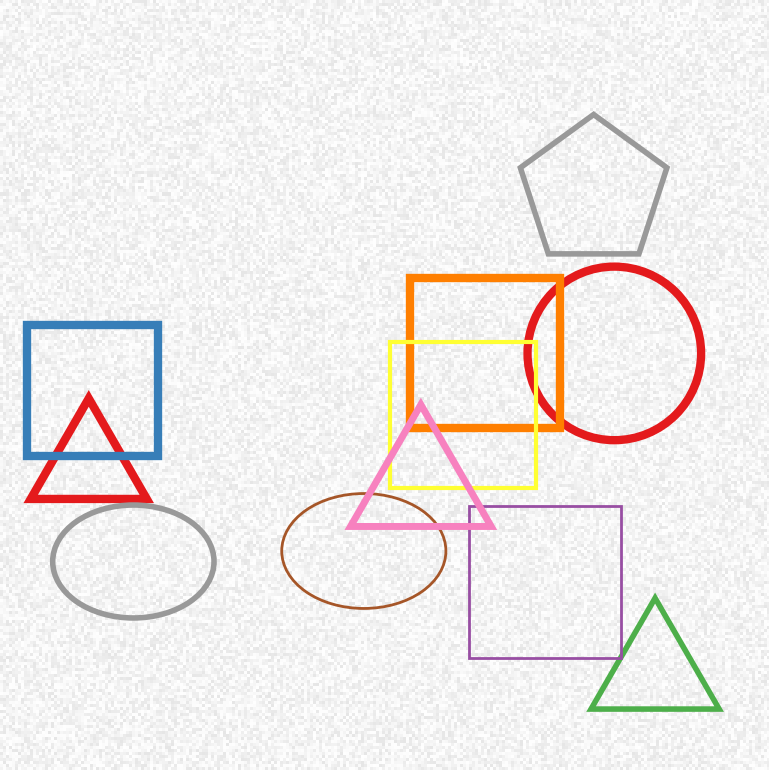[{"shape": "circle", "thickness": 3, "radius": 0.56, "center": [0.798, 0.541]}, {"shape": "triangle", "thickness": 3, "radius": 0.44, "center": [0.115, 0.396]}, {"shape": "square", "thickness": 3, "radius": 0.43, "center": [0.12, 0.493]}, {"shape": "triangle", "thickness": 2, "radius": 0.48, "center": [0.851, 0.127]}, {"shape": "square", "thickness": 1, "radius": 0.49, "center": [0.708, 0.244]}, {"shape": "square", "thickness": 3, "radius": 0.49, "center": [0.63, 0.542]}, {"shape": "square", "thickness": 1.5, "radius": 0.48, "center": [0.601, 0.461]}, {"shape": "oval", "thickness": 1, "radius": 0.53, "center": [0.472, 0.284]}, {"shape": "triangle", "thickness": 2.5, "radius": 0.53, "center": [0.547, 0.369]}, {"shape": "pentagon", "thickness": 2, "radius": 0.5, "center": [0.771, 0.751]}, {"shape": "oval", "thickness": 2, "radius": 0.52, "center": [0.173, 0.271]}]